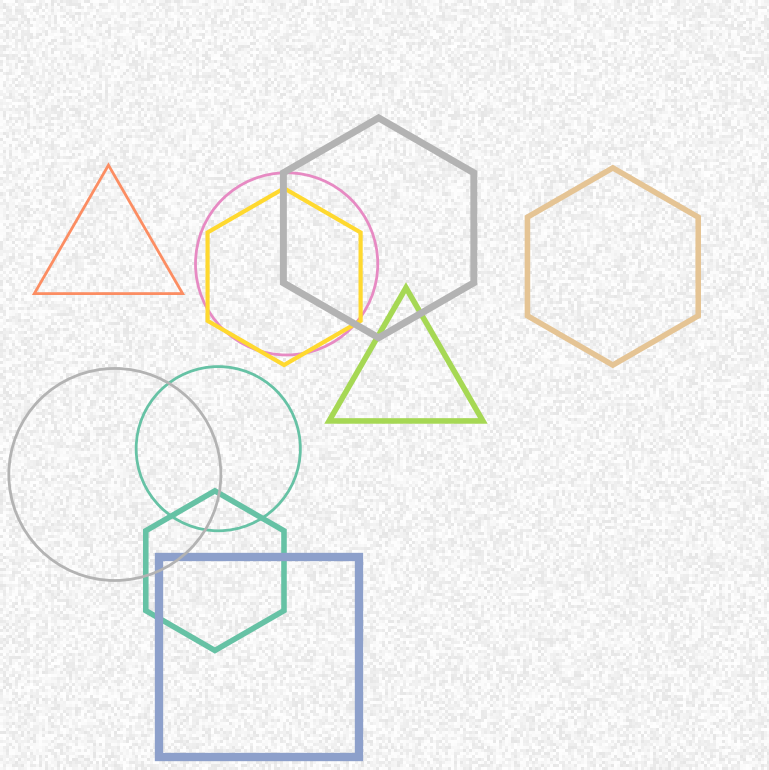[{"shape": "hexagon", "thickness": 2, "radius": 0.52, "center": [0.279, 0.259]}, {"shape": "circle", "thickness": 1, "radius": 0.53, "center": [0.283, 0.417]}, {"shape": "triangle", "thickness": 1, "radius": 0.56, "center": [0.141, 0.674]}, {"shape": "square", "thickness": 3, "radius": 0.65, "center": [0.337, 0.147]}, {"shape": "circle", "thickness": 1, "radius": 0.59, "center": [0.372, 0.657]}, {"shape": "triangle", "thickness": 2, "radius": 0.58, "center": [0.527, 0.511]}, {"shape": "hexagon", "thickness": 1.5, "radius": 0.57, "center": [0.369, 0.641]}, {"shape": "hexagon", "thickness": 2, "radius": 0.64, "center": [0.796, 0.654]}, {"shape": "circle", "thickness": 1, "radius": 0.69, "center": [0.149, 0.384]}, {"shape": "hexagon", "thickness": 2.5, "radius": 0.71, "center": [0.492, 0.704]}]